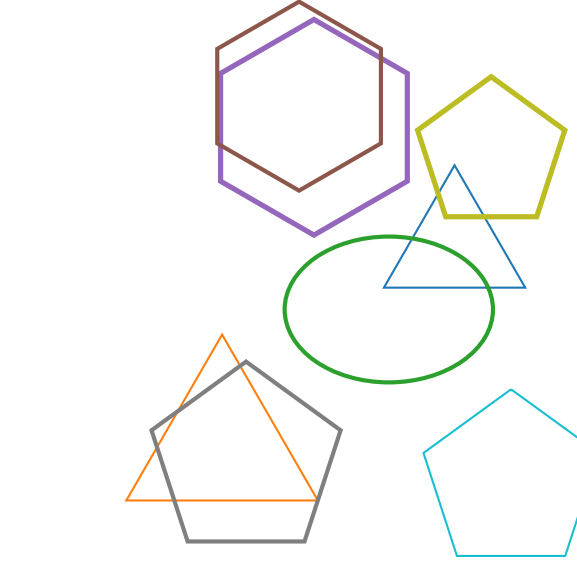[{"shape": "triangle", "thickness": 1, "radius": 0.71, "center": [0.787, 0.572]}, {"shape": "triangle", "thickness": 1, "radius": 0.96, "center": [0.385, 0.228]}, {"shape": "oval", "thickness": 2, "radius": 0.9, "center": [0.673, 0.463]}, {"shape": "hexagon", "thickness": 2.5, "radius": 0.93, "center": [0.544, 0.779]}, {"shape": "hexagon", "thickness": 2, "radius": 0.82, "center": [0.518, 0.833]}, {"shape": "pentagon", "thickness": 2, "radius": 0.86, "center": [0.426, 0.201]}, {"shape": "pentagon", "thickness": 2.5, "radius": 0.67, "center": [0.851, 0.732]}, {"shape": "pentagon", "thickness": 1, "radius": 0.8, "center": [0.885, 0.166]}]